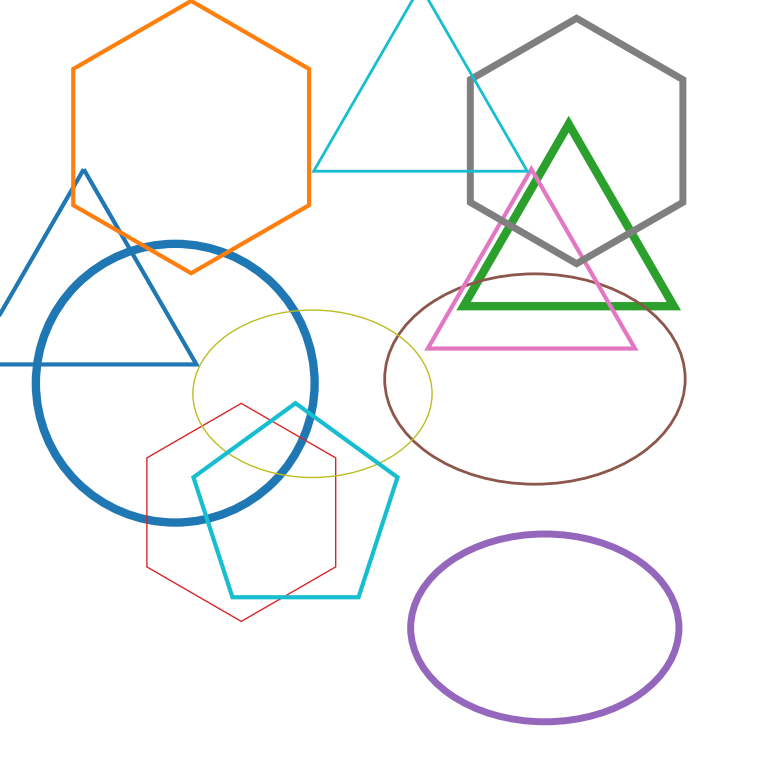[{"shape": "circle", "thickness": 3, "radius": 0.9, "center": [0.228, 0.502]}, {"shape": "triangle", "thickness": 1.5, "radius": 0.85, "center": [0.109, 0.611]}, {"shape": "hexagon", "thickness": 1.5, "radius": 0.88, "center": [0.248, 0.822]}, {"shape": "triangle", "thickness": 3, "radius": 0.79, "center": [0.739, 0.681]}, {"shape": "hexagon", "thickness": 0.5, "radius": 0.71, "center": [0.313, 0.335]}, {"shape": "oval", "thickness": 2.5, "radius": 0.87, "center": [0.708, 0.185]}, {"shape": "oval", "thickness": 1, "radius": 0.98, "center": [0.695, 0.508]}, {"shape": "triangle", "thickness": 1.5, "radius": 0.78, "center": [0.69, 0.625]}, {"shape": "hexagon", "thickness": 2.5, "radius": 0.8, "center": [0.749, 0.817]}, {"shape": "oval", "thickness": 0.5, "radius": 0.78, "center": [0.406, 0.489]}, {"shape": "pentagon", "thickness": 1.5, "radius": 0.7, "center": [0.384, 0.337]}, {"shape": "triangle", "thickness": 1, "radius": 0.8, "center": [0.546, 0.858]}]